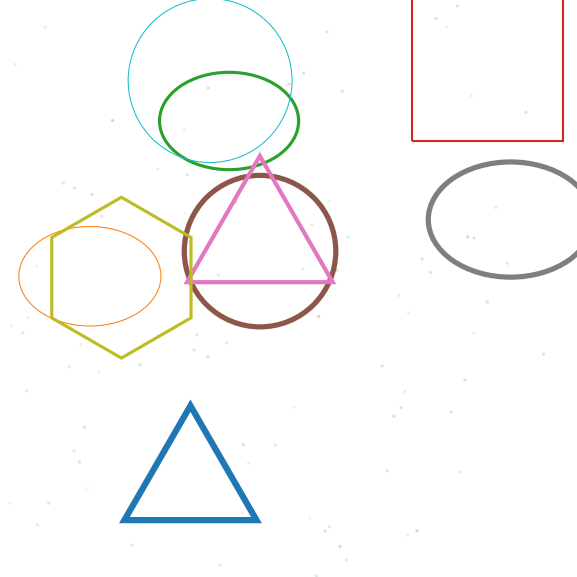[{"shape": "triangle", "thickness": 3, "radius": 0.66, "center": [0.33, 0.165]}, {"shape": "oval", "thickness": 0.5, "radius": 0.62, "center": [0.156, 0.521]}, {"shape": "oval", "thickness": 1.5, "radius": 0.6, "center": [0.397, 0.79]}, {"shape": "square", "thickness": 1, "radius": 0.66, "center": [0.844, 0.886]}, {"shape": "circle", "thickness": 2.5, "radius": 0.66, "center": [0.45, 0.564]}, {"shape": "triangle", "thickness": 2, "radius": 0.73, "center": [0.45, 0.583]}, {"shape": "oval", "thickness": 2.5, "radius": 0.71, "center": [0.884, 0.619]}, {"shape": "hexagon", "thickness": 1.5, "radius": 0.7, "center": [0.21, 0.518]}, {"shape": "circle", "thickness": 0.5, "radius": 0.71, "center": [0.364, 0.86]}]